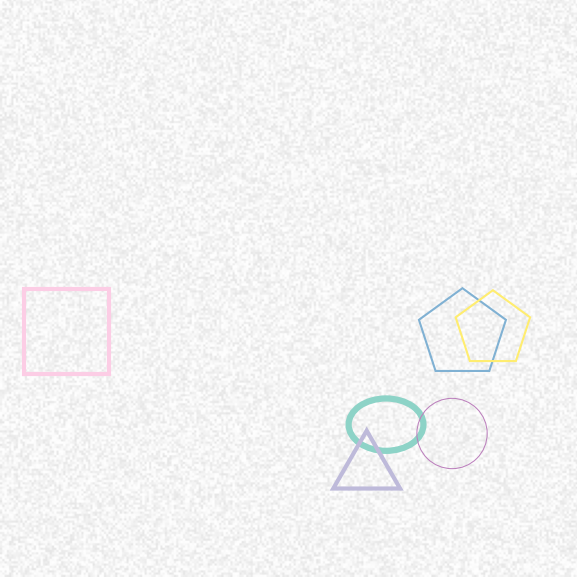[{"shape": "oval", "thickness": 3, "radius": 0.32, "center": [0.668, 0.264]}, {"shape": "triangle", "thickness": 2, "radius": 0.33, "center": [0.635, 0.187]}, {"shape": "pentagon", "thickness": 1, "radius": 0.4, "center": [0.801, 0.421]}, {"shape": "square", "thickness": 2, "radius": 0.37, "center": [0.115, 0.425]}, {"shape": "circle", "thickness": 0.5, "radius": 0.3, "center": [0.783, 0.248]}, {"shape": "pentagon", "thickness": 1, "radius": 0.34, "center": [0.853, 0.429]}]